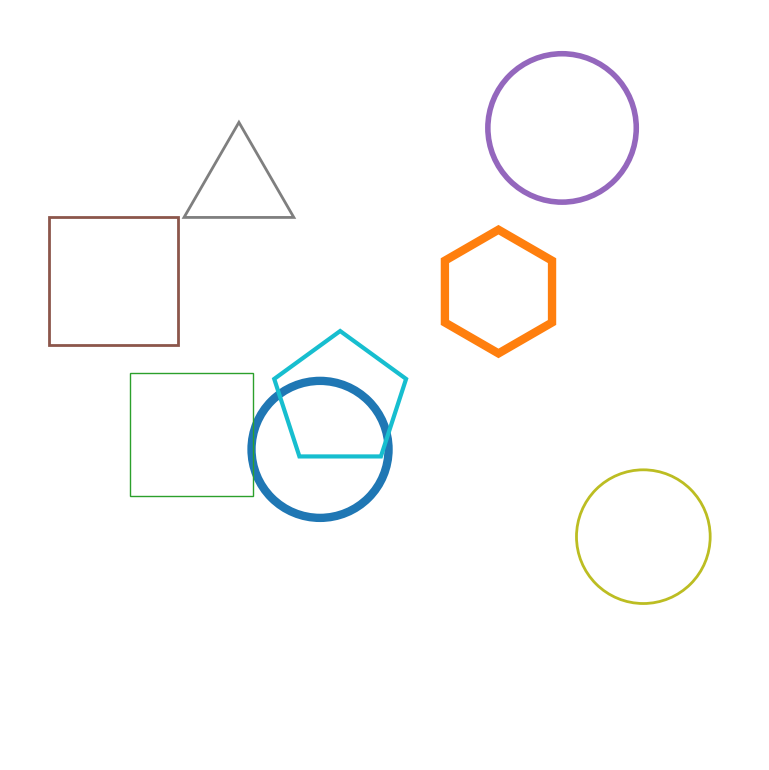[{"shape": "circle", "thickness": 3, "radius": 0.44, "center": [0.416, 0.416]}, {"shape": "hexagon", "thickness": 3, "radius": 0.4, "center": [0.647, 0.621]}, {"shape": "square", "thickness": 0.5, "radius": 0.4, "center": [0.248, 0.436]}, {"shape": "circle", "thickness": 2, "radius": 0.48, "center": [0.73, 0.834]}, {"shape": "square", "thickness": 1, "radius": 0.42, "center": [0.147, 0.635]}, {"shape": "triangle", "thickness": 1, "radius": 0.41, "center": [0.31, 0.759]}, {"shape": "circle", "thickness": 1, "radius": 0.43, "center": [0.836, 0.303]}, {"shape": "pentagon", "thickness": 1.5, "radius": 0.45, "center": [0.442, 0.48]}]